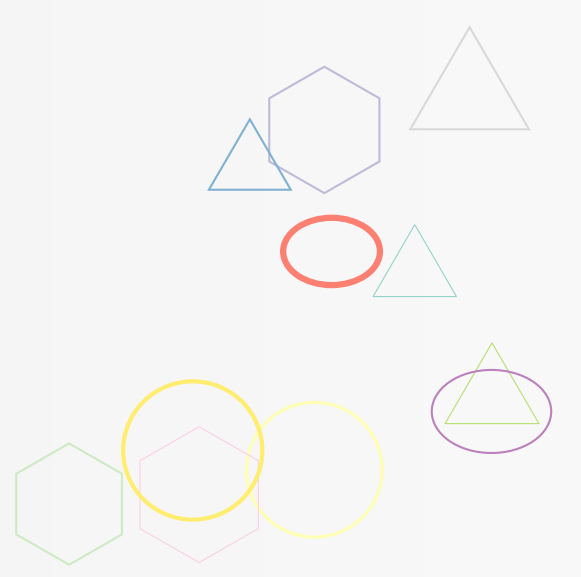[{"shape": "triangle", "thickness": 0.5, "radius": 0.41, "center": [0.714, 0.527]}, {"shape": "circle", "thickness": 1.5, "radius": 0.58, "center": [0.541, 0.186]}, {"shape": "hexagon", "thickness": 1, "radius": 0.55, "center": [0.558, 0.774]}, {"shape": "oval", "thickness": 3, "radius": 0.42, "center": [0.57, 0.564]}, {"shape": "triangle", "thickness": 1, "radius": 0.41, "center": [0.43, 0.711]}, {"shape": "triangle", "thickness": 0.5, "radius": 0.47, "center": [0.846, 0.312]}, {"shape": "hexagon", "thickness": 0.5, "radius": 0.59, "center": [0.343, 0.143]}, {"shape": "triangle", "thickness": 1, "radius": 0.59, "center": [0.808, 0.834]}, {"shape": "oval", "thickness": 1, "radius": 0.51, "center": [0.846, 0.287]}, {"shape": "hexagon", "thickness": 1, "radius": 0.53, "center": [0.119, 0.126]}, {"shape": "circle", "thickness": 2, "radius": 0.6, "center": [0.332, 0.219]}]